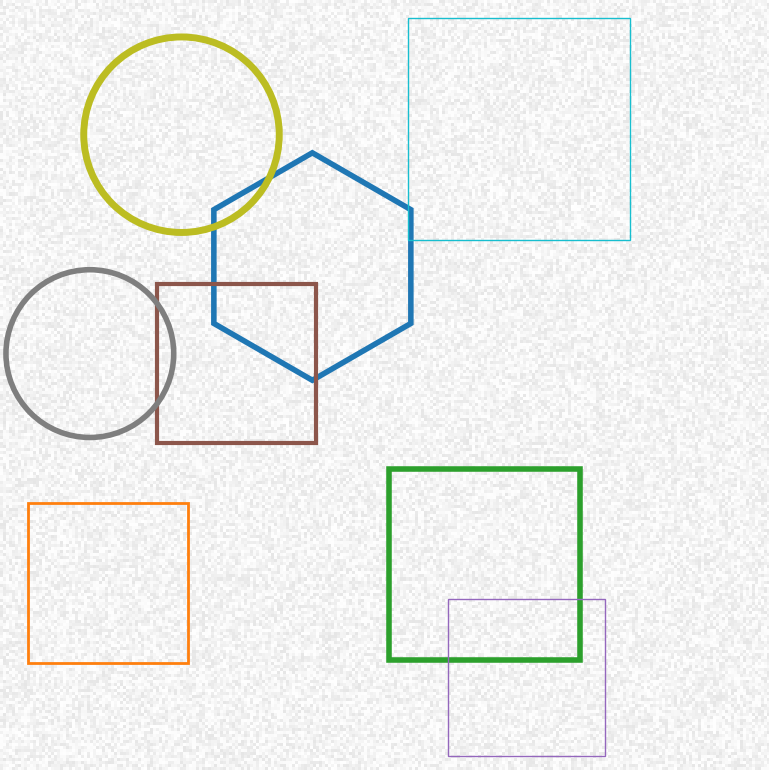[{"shape": "hexagon", "thickness": 2, "radius": 0.74, "center": [0.406, 0.654]}, {"shape": "square", "thickness": 1, "radius": 0.52, "center": [0.141, 0.243]}, {"shape": "square", "thickness": 2, "radius": 0.62, "center": [0.629, 0.267]}, {"shape": "square", "thickness": 0.5, "radius": 0.51, "center": [0.684, 0.12]}, {"shape": "square", "thickness": 1.5, "radius": 0.52, "center": [0.307, 0.528]}, {"shape": "circle", "thickness": 2, "radius": 0.54, "center": [0.117, 0.541]}, {"shape": "circle", "thickness": 2.5, "radius": 0.63, "center": [0.236, 0.825]}, {"shape": "square", "thickness": 0.5, "radius": 0.72, "center": [0.674, 0.832]}]